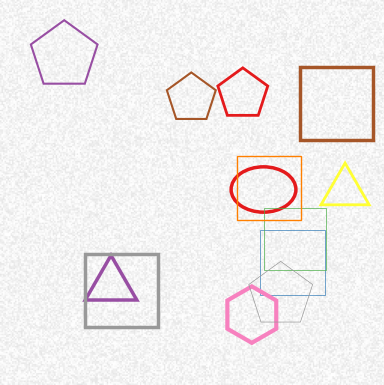[{"shape": "pentagon", "thickness": 2, "radius": 0.34, "center": [0.631, 0.756]}, {"shape": "oval", "thickness": 2.5, "radius": 0.42, "center": [0.684, 0.508]}, {"shape": "square", "thickness": 0.5, "radius": 0.42, "center": [0.759, 0.318]}, {"shape": "square", "thickness": 0.5, "radius": 0.41, "center": [0.766, 0.379]}, {"shape": "triangle", "thickness": 2.5, "radius": 0.39, "center": [0.288, 0.259]}, {"shape": "pentagon", "thickness": 1.5, "radius": 0.46, "center": [0.167, 0.856]}, {"shape": "square", "thickness": 1, "radius": 0.42, "center": [0.698, 0.511]}, {"shape": "triangle", "thickness": 2, "radius": 0.36, "center": [0.896, 0.504]}, {"shape": "pentagon", "thickness": 1.5, "radius": 0.33, "center": [0.497, 0.745]}, {"shape": "square", "thickness": 2.5, "radius": 0.47, "center": [0.875, 0.731]}, {"shape": "hexagon", "thickness": 3, "radius": 0.37, "center": [0.654, 0.183]}, {"shape": "pentagon", "thickness": 0.5, "radius": 0.44, "center": [0.729, 0.234]}, {"shape": "square", "thickness": 2.5, "radius": 0.47, "center": [0.316, 0.246]}]